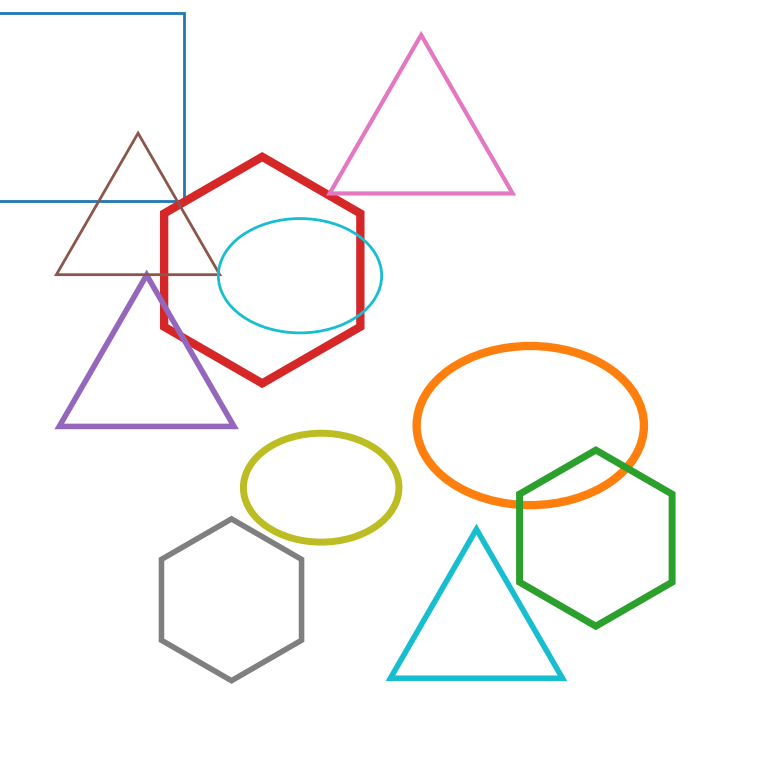[{"shape": "square", "thickness": 1, "radius": 0.61, "center": [0.117, 0.861]}, {"shape": "oval", "thickness": 3, "radius": 0.74, "center": [0.689, 0.447]}, {"shape": "hexagon", "thickness": 2.5, "radius": 0.57, "center": [0.774, 0.301]}, {"shape": "hexagon", "thickness": 3, "radius": 0.74, "center": [0.341, 0.649]}, {"shape": "triangle", "thickness": 2, "radius": 0.66, "center": [0.19, 0.512]}, {"shape": "triangle", "thickness": 1, "radius": 0.61, "center": [0.179, 0.705]}, {"shape": "triangle", "thickness": 1.5, "radius": 0.69, "center": [0.547, 0.817]}, {"shape": "hexagon", "thickness": 2, "radius": 0.53, "center": [0.301, 0.221]}, {"shape": "oval", "thickness": 2.5, "radius": 0.51, "center": [0.417, 0.367]}, {"shape": "triangle", "thickness": 2, "radius": 0.65, "center": [0.619, 0.184]}, {"shape": "oval", "thickness": 1, "radius": 0.53, "center": [0.39, 0.642]}]